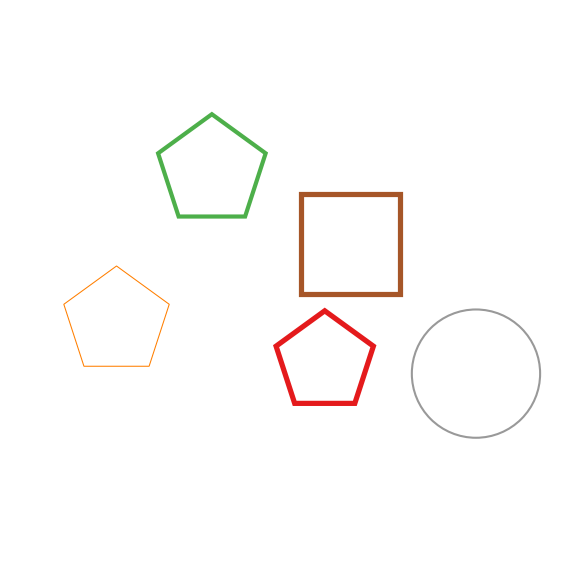[{"shape": "pentagon", "thickness": 2.5, "radius": 0.44, "center": [0.562, 0.372]}, {"shape": "pentagon", "thickness": 2, "radius": 0.49, "center": [0.367, 0.703]}, {"shape": "pentagon", "thickness": 0.5, "radius": 0.48, "center": [0.202, 0.443]}, {"shape": "square", "thickness": 2.5, "radius": 0.43, "center": [0.607, 0.577]}, {"shape": "circle", "thickness": 1, "radius": 0.56, "center": [0.824, 0.352]}]